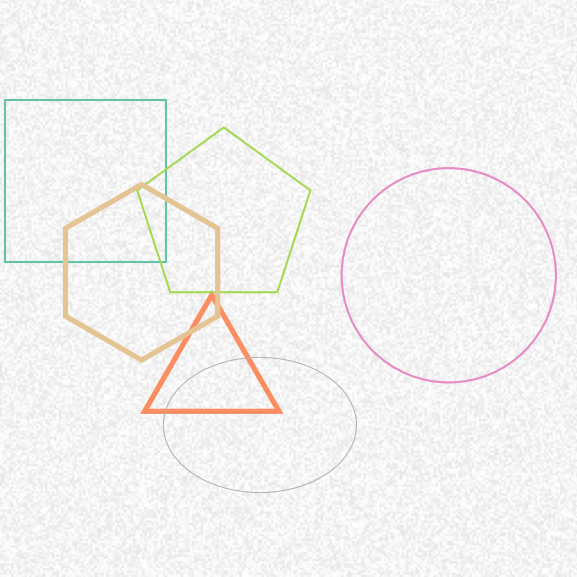[{"shape": "square", "thickness": 1, "radius": 0.7, "center": [0.148, 0.686]}, {"shape": "triangle", "thickness": 2.5, "radius": 0.67, "center": [0.367, 0.354]}, {"shape": "circle", "thickness": 1, "radius": 0.93, "center": [0.777, 0.522]}, {"shape": "pentagon", "thickness": 1, "radius": 0.79, "center": [0.387, 0.621]}, {"shape": "hexagon", "thickness": 2.5, "radius": 0.76, "center": [0.245, 0.528]}, {"shape": "oval", "thickness": 0.5, "radius": 0.84, "center": [0.45, 0.263]}]